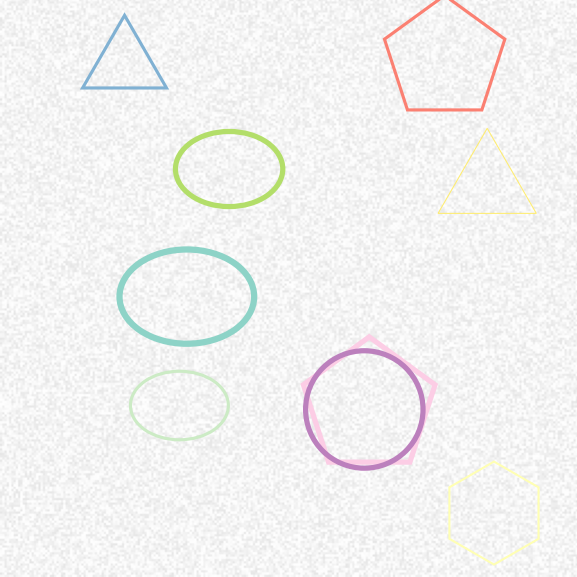[{"shape": "oval", "thickness": 3, "radius": 0.58, "center": [0.324, 0.486]}, {"shape": "hexagon", "thickness": 1, "radius": 0.45, "center": [0.855, 0.111]}, {"shape": "pentagon", "thickness": 1.5, "radius": 0.55, "center": [0.77, 0.897]}, {"shape": "triangle", "thickness": 1.5, "radius": 0.42, "center": [0.216, 0.889]}, {"shape": "oval", "thickness": 2.5, "radius": 0.46, "center": [0.397, 0.706]}, {"shape": "pentagon", "thickness": 2.5, "radius": 0.6, "center": [0.639, 0.296]}, {"shape": "circle", "thickness": 2.5, "radius": 0.51, "center": [0.631, 0.29]}, {"shape": "oval", "thickness": 1.5, "radius": 0.42, "center": [0.311, 0.297]}, {"shape": "triangle", "thickness": 0.5, "radius": 0.49, "center": [0.844, 0.679]}]